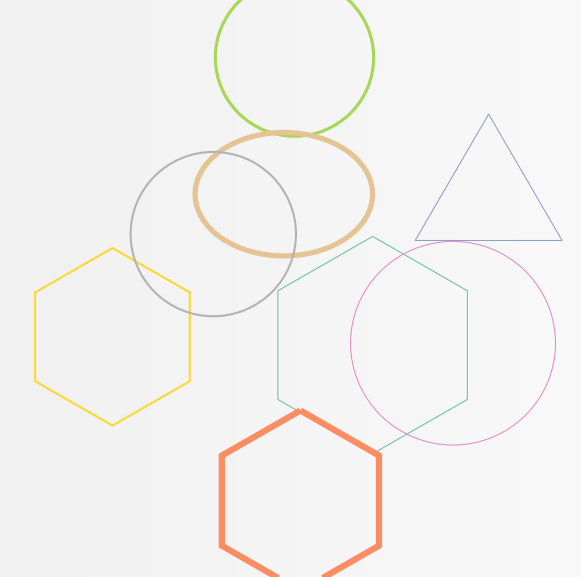[{"shape": "hexagon", "thickness": 0.5, "radius": 0.94, "center": [0.641, 0.402]}, {"shape": "hexagon", "thickness": 3, "radius": 0.78, "center": [0.517, 0.132]}, {"shape": "triangle", "thickness": 0.5, "radius": 0.73, "center": [0.841, 0.656]}, {"shape": "circle", "thickness": 0.5, "radius": 0.88, "center": [0.779, 0.405]}, {"shape": "circle", "thickness": 1.5, "radius": 0.68, "center": [0.507, 0.899]}, {"shape": "hexagon", "thickness": 1, "radius": 0.77, "center": [0.193, 0.416]}, {"shape": "oval", "thickness": 2.5, "radius": 0.76, "center": [0.488, 0.663]}, {"shape": "circle", "thickness": 1, "radius": 0.71, "center": [0.367, 0.594]}]